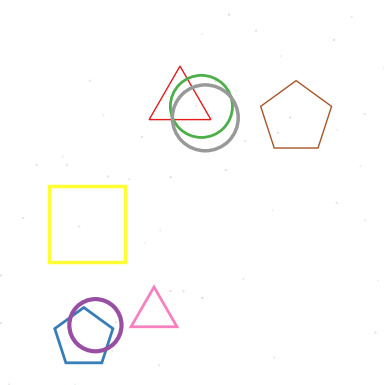[{"shape": "triangle", "thickness": 1, "radius": 0.46, "center": [0.468, 0.736]}, {"shape": "pentagon", "thickness": 2, "radius": 0.4, "center": [0.218, 0.122]}, {"shape": "circle", "thickness": 2, "radius": 0.4, "center": [0.523, 0.724]}, {"shape": "circle", "thickness": 3, "radius": 0.34, "center": [0.248, 0.155]}, {"shape": "square", "thickness": 2.5, "radius": 0.49, "center": [0.227, 0.418]}, {"shape": "pentagon", "thickness": 1, "radius": 0.48, "center": [0.769, 0.694]}, {"shape": "triangle", "thickness": 2, "radius": 0.34, "center": [0.4, 0.186]}, {"shape": "circle", "thickness": 2.5, "radius": 0.43, "center": [0.533, 0.694]}]